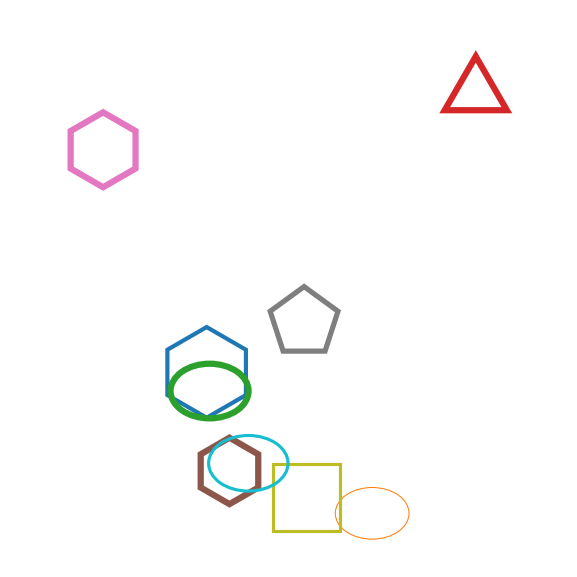[{"shape": "hexagon", "thickness": 2, "radius": 0.39, "center": [0.358, 0.354]}, {"shape": "oval", "thickness": 0.5, "radius": 0.32, "center": [0.644, 0.11]}, {"shape": "oval", "thickness": 3, "radius": 0.34, "center": [0.363, 0.322]}, {"shape": "triangle", "thickness": 3, "radius": 0.31, "center": [0.824, 0.839]}, {"shape": "hexagon", "thickness": 3, "radius": 0.29, "center": [0.397, 0.184]}, {"shape": "hexagon", "thickness": 3, "radius": 0.32, "center": [0.179, 0.74]}, {"shape": "pentagon", "thickness": 2.5, "radius": 0.31, "center": [0.527, 0.441]}, {"shape": "square", "thickness": 1.5, "radius": 0.29, "center": [0.531, 0.138]}, {"shape": "oval", "thickness": 1.5, "radius": 0.34, "center": [0.43, 0.197]}]